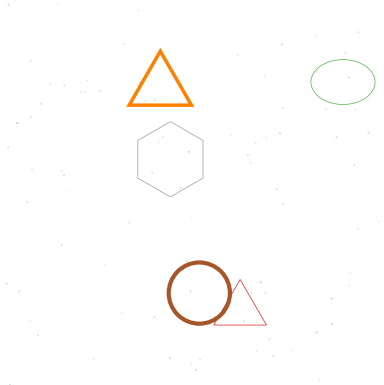[{"shape": "triangle", "thickness": 0.5, "radius": 0.39, "center": [0.624, 0.195]}, {"shape": "oval", "thickness": 0.5, "radius": 0.42, "center": [0.891, 0.787]}, {"shape": "triangle", "thickness": 2.5, "radius": 0.47, "center": [0.416, 0.774]}, {"shape": "circle", "thickness": 3, "radius": 0.4, "center": [0.518, 0.239]}, {"shape": "hexagon", "thickness": 0.5, "radius": 0.49, "center": [0.443, 0.586]}]